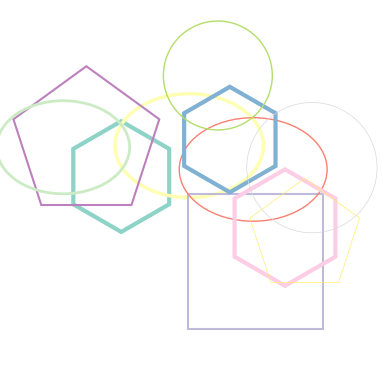[{"shape": "hexagon", "thickness": 3, "radius": 0.72, "center": [0.315, 0.541]}, {"shape": "oval", "thickness": 2.5, "radius": 0.96, "center": [0.492, 0.622]}, {"shape": "square", "thickness": 1.5, "radius": 0.88, "center": [0.664, 0.32]}, {"shape": "oval", "thickness": 1, "radius": 0.96, "center": [0.658, 0.56]}, {"shape": "hexagon", "thickness": 3, "radius": 0.69, "center": [0.597, 0.637]}, {"shape": "circle", "thickness": 1, "radius": 0.71, "center": [0.566, 0.804]}, {"shape": "hexagon", "thickness": 3, "radius": 0.76, "center": [0.74, 0.409]}, {"shape": "circle", "thickness": 0.5, "radius": 0.85, "center": [0.81, 0.565]}, {"shape": "pentagon", "thickness": 1.5, "radius": 1.0, "center": [0.224, 0.629]}, {"shape": "oval", "thickness": 2, "radius": 0.86, "center": [0.164, 0.618]}, {"shape": "pentagon", "thickness": 0.5, "radius": 0.75, "center": [0.791, 0.387]}]